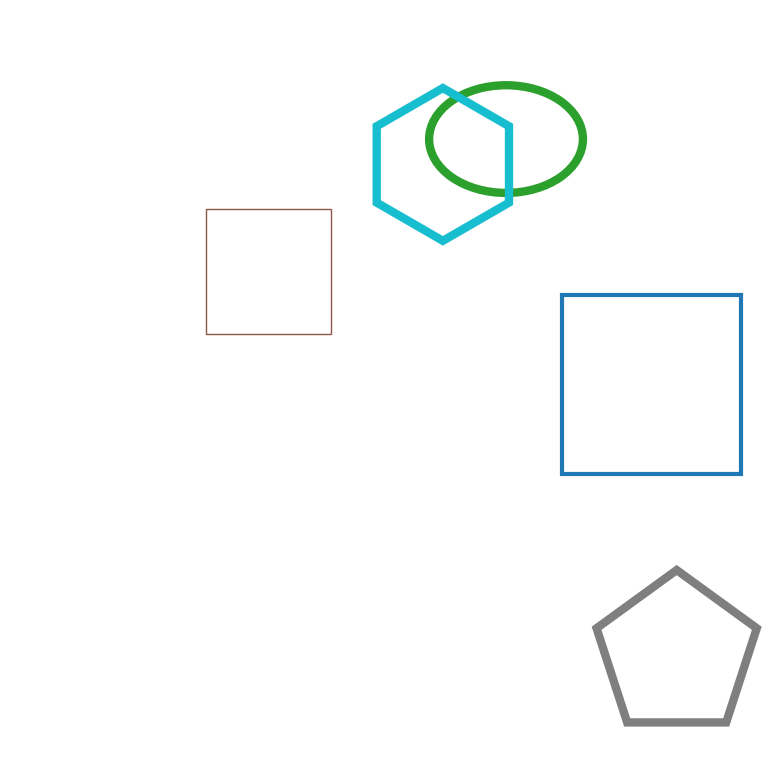[{"shape": "square", "thickness": 1.5, "radius": 0.58, "center": [0.846, 0.501]}, {"shape": "oval", "thickness": 3, "radius": 0.5, "center": [0.657, 0.819]}, {"shape": "square", "thickness": 0.5, "radius": 0.41, "center": [0.349, 0.647]}, {"shape": "pentagon", "thickness": 3, "radius": 0.55, "center": [0.879, 0.15]}, {"shape": "hexagon", "thickness": 3, "radius": 0.5, "center": [0.575, 0.786]}]